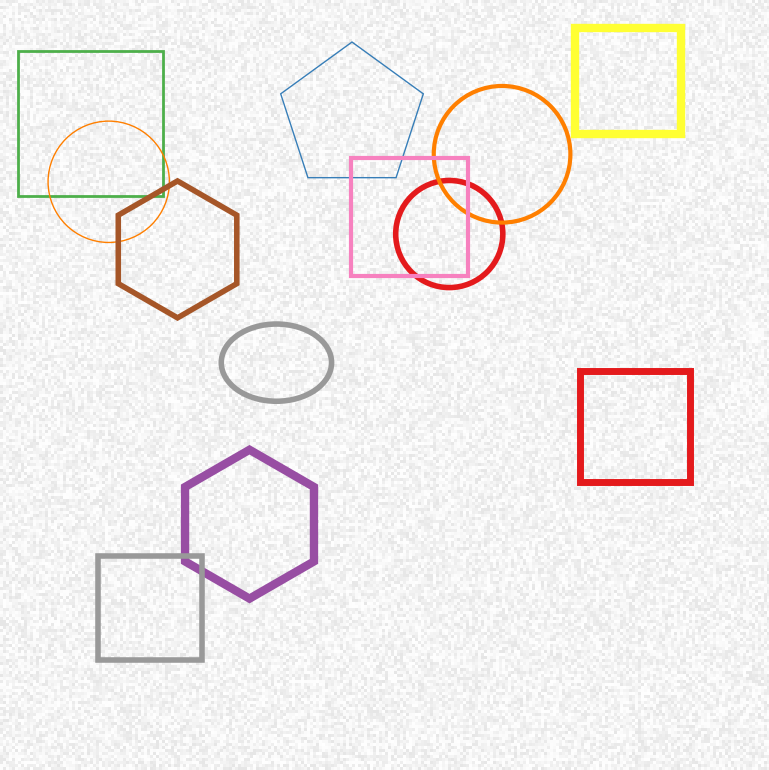[{"shape": "square", "thickness": 2.5, "radius": 0.36, "center": [0.825, 0.446]}, {"shape": "circle", "thickness": 2, "radius": 0.35, "center": [0.583, 0.696]}, {"shape": "pentagon", "thickness": 0.5, "radius": 0.49, "center": [0.457, 0.848]}, {"shape": "square", "thickness": 1, "radius": 0.47, "center": [0.117, 0.839]}, {"shape": "hexagon", "thickness": 3, "radius": 0.48, "center": [0.324, 0.319]}, {"shape": "circle", "thickness": 1.5, "radius": 0.44, "center": [0.652, 0.8]}, {"shape": "circle", "thickness": 0.5, "radius": 0.39, "center": [0.141, 0.764]}, {"shape": "square", "thickness": 3, "radius": 0.34, "center": [0.815, 0.895]}, {"shape": "hexagon", "thickness": 2, "radius": 0.44, "center": [0.231, 0.676]}, {"shape": "square", "thickness": 1.5, "radius": 0.38, "center": [0.532, 0.718]}, {"shape": "oval", "thickness": 2, "radius": 0.36, "center": [0.359, 0.529]}, {"shape": "square", "thickness": 2, "radius": 0.34, "center": [0.195, 0.21]}]